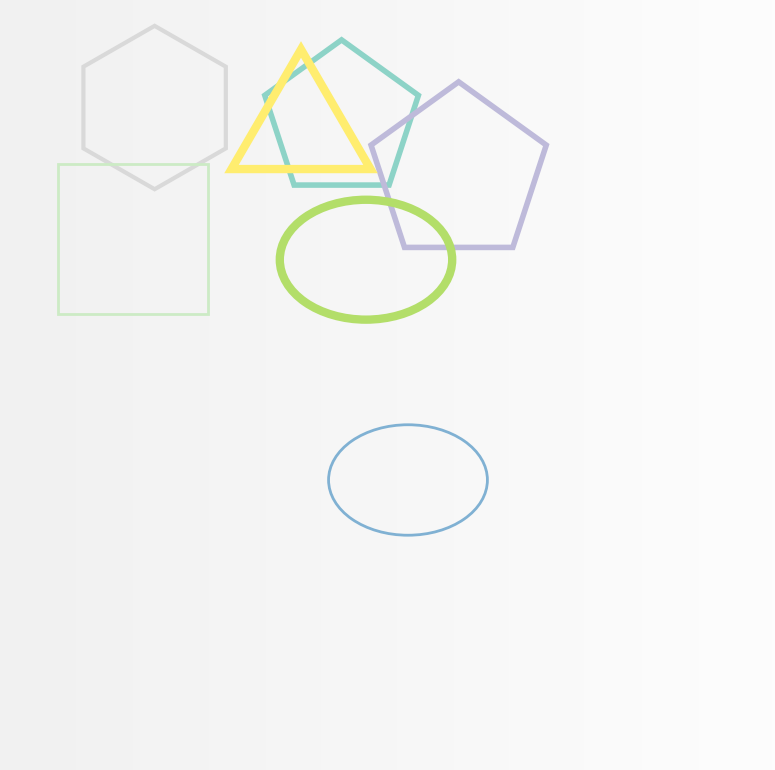[{"shape": "pentagon", "thickness": 2, "radius": 0.52, "center": [0.441, 0.844]}, {"shape": "pentagon", "thickness": 2, "radius": 0.59, "center": [0.592, 0.775]}, {"shape": "oval", "thickness": 1, "radius": 0.51, "center": [0.526, 0.377]}, {"shape": "oval", "thickness": 3, "radius": 0.56, "center": [0.472, 0.663]}, {"shape": "hexagon", "thickness": 1.5, "radius": 0.53, "center": [0.2, 0.86]}, {"shape": "square", "thickness": 1, "radius": 0.48, "center": [0.172, 0.69]}, {"shape": "triangle", "thickness": 3, "radius": 0.52, "center": [0.388, 0.832]}]